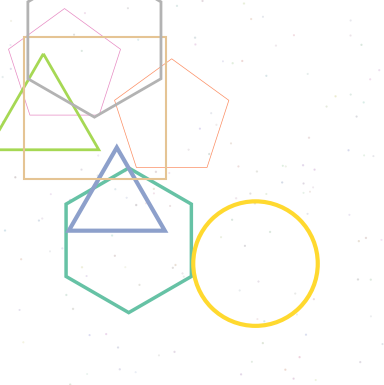[{"shape": "hexagon", "thickness": 2.5, "radius": 0.94, "center": [0.334, 0.376]}, {"shape": "pentagon", "thickness": 0.5, "radius": 0.78, "center": [0.446, 0.691]}, {"shape": "triangle", "thickness": 3, "radius": 0.72, "center": [0.303, 0.473]}, {"shape": "pentagon", "thickness": 0.5, "radius": 0.76, "center": [0.168, 0.825]}, {"shape": "triangle", "thickness": 2, "radius": 0.83, "center": [0.113, 0.694]}, {"shape": "circle", "thickness": 3, "radius": 0.81, "center": [0.664, 0.315]}, {"shape": "square", "thickness": 1.5, "radius": 0.92, "center": [0.247, 0.719]}, {"shape": "hexagon", "thickness": 2, "radius": 1.0, "center": [0.245, 0.895]}]